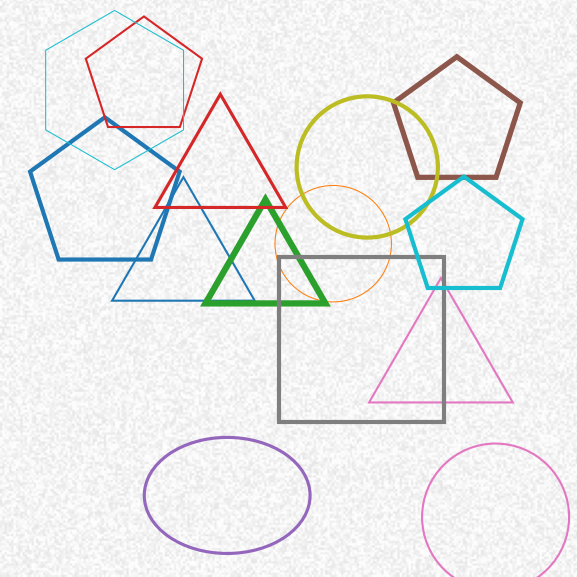[{"shape": "triangle", "thickness": 1, "radius": 0.71, "center": [0.318, 0.55]}, {"shape": "pentagon", "thickness": 2, "radius": 0.68, "center": [0.182, 0.66]}, {"shape": "circle", "thickness": 0.5, "radius": 0.5, "center": [0.577, 0.577]}, {"shape": "triangle", "thickness": 3, "radius": 0.6, "center": [0.46, 0.534]}, {"shape": "pentagon", "thickness": 1, "radius": 0.53, "center": [0.249, 0.865]}, {"shape": "triangle", "thickness": 1.5, "radius": 0.65, "center": [0.382, 0.705]}, {"shape": "oval", "thickness": 1.5, "radius": 0.72, "center": [0.393, 0.141]}, {"shape": "pentagon", "thickness": 2.5, "radius": 0.58, "center": [0.791, 0.785]}, {"shape": "circle", "thickness": 1, "radius": 0.64, "center": [0.858, 0.104]}, {"shape": "triangle", "thickness": 1, "radius": 0.72, "center": [0.764, 0.374]}, {"shape": "square", "thickness": 2, "radius": 0.72, "center": [0.626, 0.412]}, {"shape": "circle", "thickness": 2, "radius": 0.61, "center": [0.636, 0.71]}, {"shape": "pentagon", "thickness": 2, "radius": 0.53, "center": [0.803, 0.587]}, {"shape": "hexagon", "thickness": 0.5, "radius": 0.69, "center": [0.198, 0.843]}]